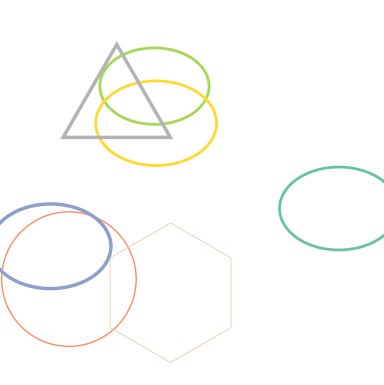[{"shape": "oval", "thickness": 2, "radius": 0.77, "center": [0.88, 0.458]}, {"shape": "circle", "thickness": 1, "radius": 0.87, "center": [0.179, 0.275]}, {"shape": "oval", "thickness": 2.5, "radius": 0.79, "center": [0.131, 0.36]}, {"shape": "oval", "thickness": 2, "radius": 0.71, "center": [0.401, 0.776]}, {"shape": "oval", "thickness": 2, "radius": 0.78, "center": [0.406, 0.68]}, {"shape": "hexagon", "thickness": 0.5, "radius": 0.91, "center": [0.443, 0.24]}, {"shape": "triangle", "thickness": 2.5, "radius": 0.8, "center": [0.303, 0.724]}]